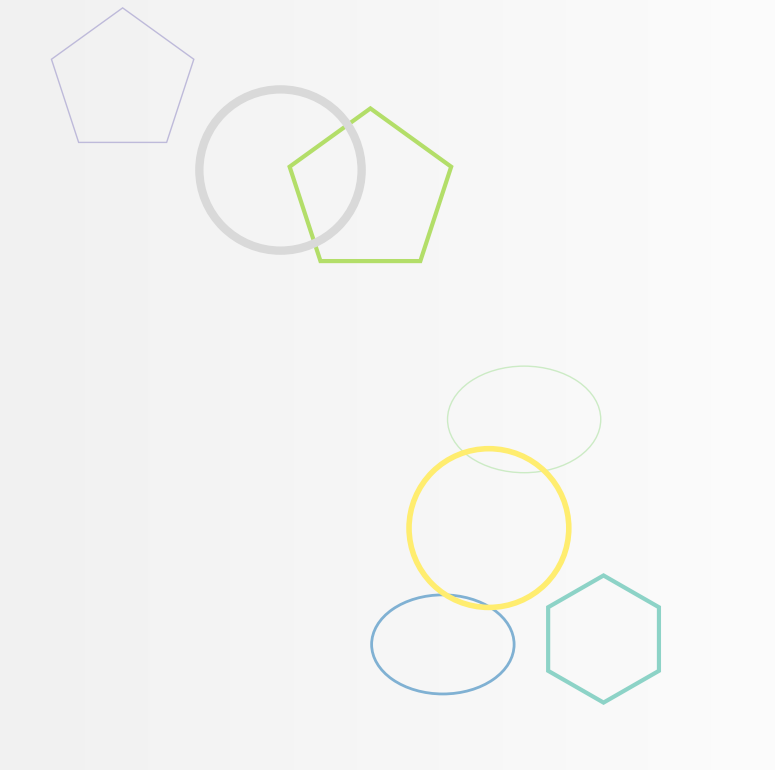[{"shape": "hexagon", "thickness": 1.5, "radius": 0.41, "center": [0.779, 0.17]}, {"shape": "pentagon", "thickness": 0.5, "radius": 0.48, "center": [0.158, 0.893]}, {"shape": "oval", "thickness": 1, "radius": 0.46, "center": [0.571, 0.163]}, {"shape": "pentagon", "thickness": 1.5, "radius": 0.55, "center": [0.478, 0.75]}, {"shape": "circle", "thickness": 3, "radius": 0.52, "center": [0.362, 0.779]}, {"shape": "oval", "thickness": 0.5, "radius": 0.49, "center": [0.676, 0.455]}, {"shape": "circle", "thickness": 2, "radius": 0.52, "center": [0.631, 0.314]}]